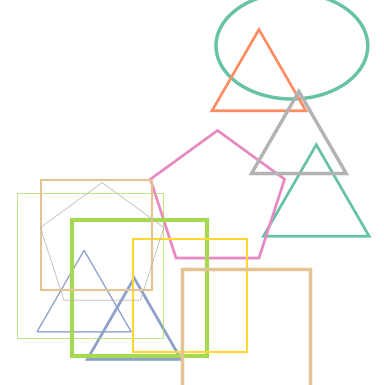[{"shape": "oval", "thickness": 2.5, "radius": 0.99, "center": [0.758, 0.881]}, {"shape": "triangle", "thickness": 2, "radius": 0.79, "center": [0.822, 0.466]}, {"shape": "triangle", "thickness": 2, "radius": 0.7, "center": [0.673, 0.783]}, {"shape": "triangle", "thickness": 1, "radius": 0.71, "center": [0.218, 0.209]}, {"shape": "triangle", "thickness": 2, "radius": 0.7, "center": [0.349, 0.137]}, {"shape": "pentagon", "thickness": 2, "radius": 0.92, "center": [0.565, 0.478]}, {"shape": "square", "thickness": 3, "radius": 0.88, "center": [0.363, 0.251]}, {"shape": "square", "thickness": 0.5, "radius": 0.94, "center": [0.234, 0.31]}, {"shape": "square", "thickness": 1.5, "radius": 0.74, "center": [0.494, 0.232]}, {"shape": "square", "thickness": 2.5, "radius": 0.83, "center": [0.638, 0.135]}, {"shape": "square", "thickness": 1.5, "radius": 0.72, "center": [0.251, 0.39]}, {"shape": "pentagon", "thickness": 0.5, "radius": 0.84, "center": [0.265, 0.357]}, {"shape": "triangle", "thickness": 2.5, "radius": 0.71, "center": [0.776, 0.62]}]